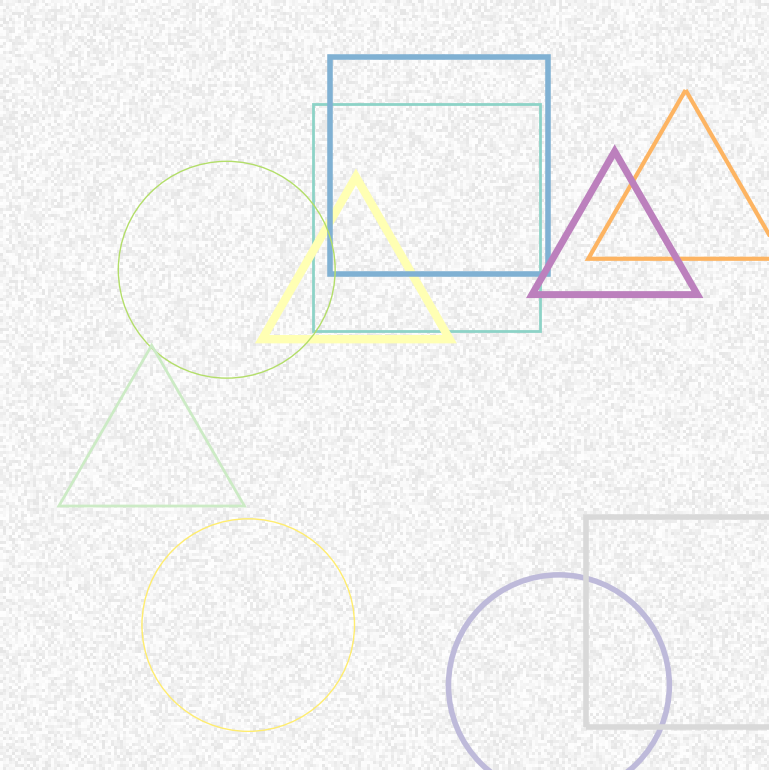[{"shape": "square", "thickness": 1, "radius": 0.74, "center": [0.553, 0.717]}, {"shape": "triangle", "thickness": 3, "radius": 0.7, "center": [0.462, 0.63]}, {"shape": "circle", "thickness": 2, "radius": 0.72, "center": [0.726, 0.11]}, {"shape": "square", "thickness": 2, "radius": 0.71, "center": [0.57, 0.785]}, {"shape": "triangle", "thickness": 1.5, "radius": 0.73, "center": [0.89, 0.737]}, {"shape": "circle", "thickness": 0.5, "radius": 0.7, "center": [0.294, 0.65]}, {"shape": "square", "thickness": 2, "radius": 0.68, "center": [0.897, 0.192]}, {"shape": "triangle", "thickness": 2.5, "radius": 0.62, "center": [0.798, 0.679]}, {"shape": "triangle", "thickness": 1, "radius": 0.7, "center": [0.197, 0.412]}, {"shape": "circle", "thickness": 0.5, "radius": 0.69, "center": [0.322, 0.188]}]